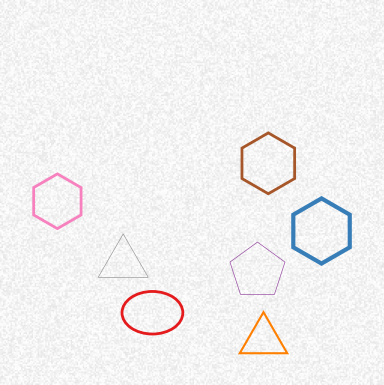[{"shape": "oval", "thickness": 2, "radius": 0.39, "center": [0.396, 0.188]}, {"shape": "hexagon", "thickness": 3, "radius": 0.42, "center": [0.835, 0.4]}, {"shape": "pentagon", "thickness": 0.5, "radius": 0.38, "center": [0.669, 0.296]}, {"shape": "triangle", "thickness": 1.5, "radius": 0.36, "center": [0.684, 0.118]}, {"shape": "hexagon", "thickness": 2, "radius": 0.39, "center": [0.697, 0.576]}, {"shape": "hexagon", "thickness": 2, "radius": 0.36, "center": [0.149, 0.477]}, {"shape": "triangle", "thickness": 0.5, "radius": 0.38, "center": [0.32, 0.317]}]